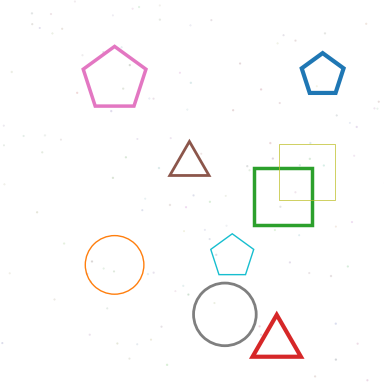[{"shape": "pentagon", "thickness": 3, "radius": 0.29, "center": [0.838, 0.805]}, {"shape": "circle", "thickness": 1, "radius": 0.38, "center": [0.298, 0.312]}, {"shape": "square", "thickness": 2.5, "radius": 0.37, "center": [0.735, 0.489]}, {"shape": "triangle", "thickness": 3, "radius": 0.36, "center": [0.719, 0.11]}, {"shape": "triangle", "thickness": 2, "radius": 0.29, "center": [0.492, 0.574]}, {"shape": "pentagon", "thickness": 2.5, "radius": 0.43, "center": [0.298, 0.794]}, {"shape": "circle", "thickness": 2, "radius": 0.41, "center": [0.584, 0.183]}, {"shape": "square", "thickness": 0.5, "radius": 0.37, "center": [0.797, 0.553]}, {"shape": "pentagon", "thickness": 1, "radius": 0.29, "center": [0.603, 0.334]}]